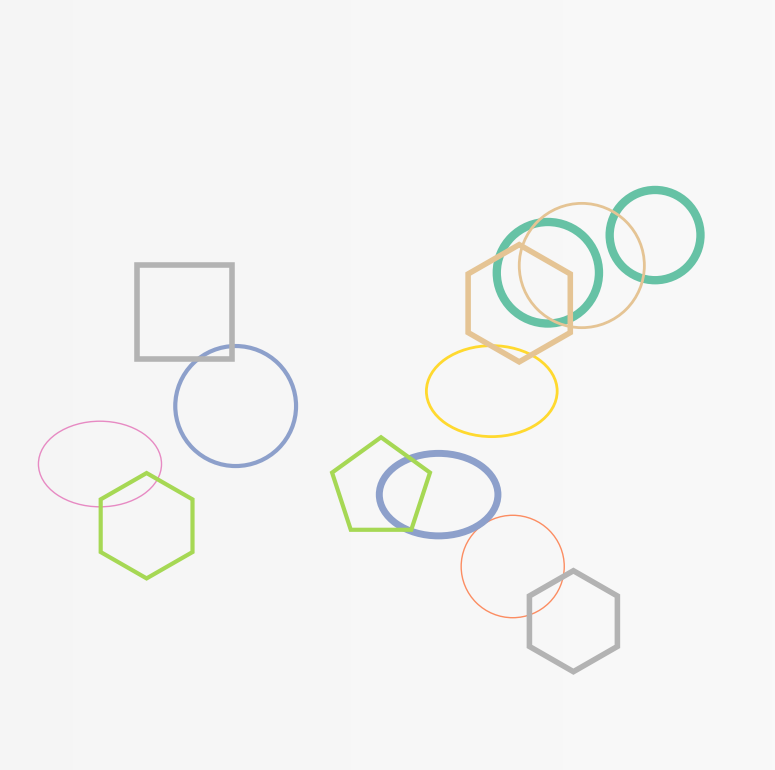[{"shape": "circle", "thickness": 3, "radius": 0.33, "center": [0.707, 0.646]}, {"shape": "circle", "thickness": 3, "radius": 0.29, "center": [0.845, 0.695]}, {"shape": "circle", "thickness": 0.5, "radius": 0.33, "center": [0.662, 0.264]}, {"shape": "oval", "thickness": 2.5, "radius": 0.38, "center": [0.566, 0.358]}, {"shape": "circle", "thickness": 1.5, "radius": 0.39, "center": [0.304, 0.473]}, {"shape": "oval", "thickness": 0.5, "radius": 0.4, "center": [0.129, 0.397]}, {"shape": "hexagon", "thickness": 1.5, "radius": 0.34, "center": [0.189, 0.317]}, {"shape": "pentagon", "thickness": 1.5, "radius": 0.33, "center": [0.492, 0.366]}, {"shape": "oval", "thickness": 1, "radius": 0.42, "center": [0.635, 0.492]}, {"shape": "circle", "thickness": 1, "radius": 0.4, "center": [0.751, 0.655]}, {"shape": "hexagon", "thickness": 2, "radius": 0.38, "center": [0.67, 0.606]}, {"shape": "square", "thickness": 2, "radius": 0.31, "center": [0.238, 0.595]}, {"shape": "hexagon", "thickness": 2, "radius": 0.33, "center": [0.74, 0.193]}]